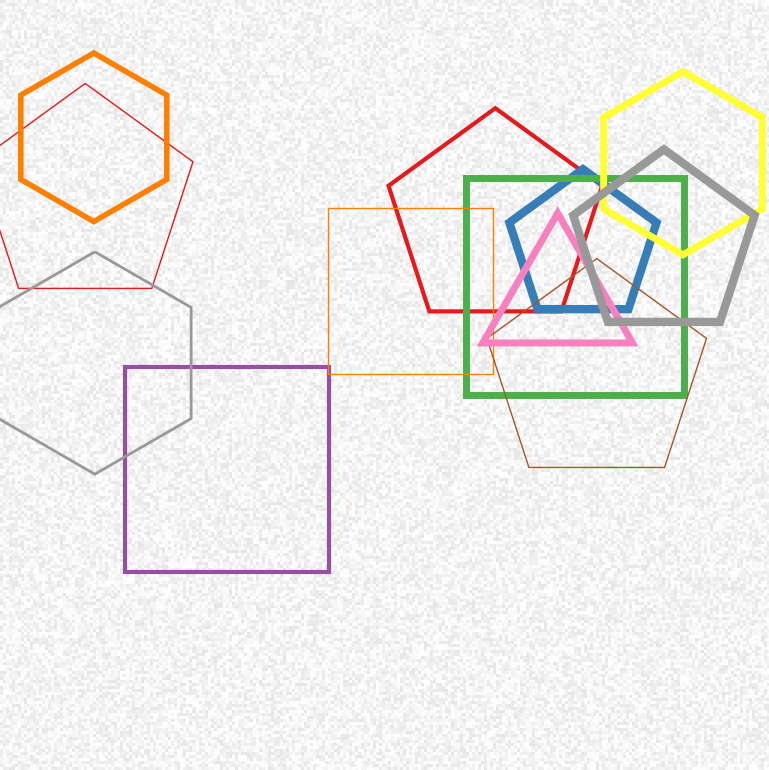[{"shape": "pentagon", "thickness": 0.5, "radius": 0.74, "center": [0.111, 0.744]}, {"shape": "pentagon", "thickness": 1.5, "radius": 0.73, "center": [0.643, 0.714]}, {"shape": "pentagon", "thickness": 3, "radius": 0.5, "center": [0.757, 0.68]}, {"shape": "square", "thickness": 2.5, "radius": 0.71, "center": [0.746, 0.628]}, {"shape": "square", "thickness": 1.5, "radius": 0.66, "center": [0.295, 0.39]}, {"shape": "square", "thickness": 0.5, "radius": 0.54, "center": [0.533, 0.622]}, {"shape": "hexagon", "thickness": 2, "radius": 0.55, "center": [0.122, 0.822]}, {"shape": "hexagon", "thickness": 2.5, "radius": 0.59, "center": [0.887, 0.788]}, {"shape": "pentagon", "thickness": 0.5, "radius": 0.75, "center": [0.775, 0.514]}, {"shape": "triangle", "thickness": 2.5, "radius": 0.56, "center": [0.724, 0.611]}, {"shape": "pentagon", "thickness": 3, "radius": 0.62, "center": [0.862, 0.682]}, {"shape": "hexagon", "thickness": 1, "radius": 0.72, "center": [0.123, 0.529]}]